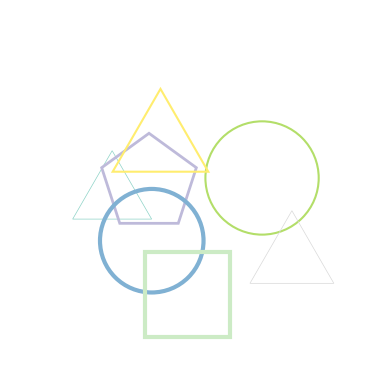[{"shape": "triangle", "thickness": 0.5, "radius": 0.59, "center": [0.291, 0.49]}, {"shape": "pentagon", "thickness": 2, "radius": 0.65, "center": [0.387, 0.525]}, {"shape": "circle", "thickness": 3, "radius": 0.67, "center": [0.394, 0.375]}, {"shape": "circle", "thickness": 1.5, "radius": 0.74, "center": [0.681, 0.538]}, {"shape": "triangle", "thickness": 0.5, "radius": 0.63, "center": [0.758, 0.327]}, {"shape": "square", "thickness": 3, "radius": 0.55, "center": [0.487, 0.235]}, {"shape": "triangle", "thickness": 1.5, "radius": 0.72, "center": [0.417, 0.626]}]